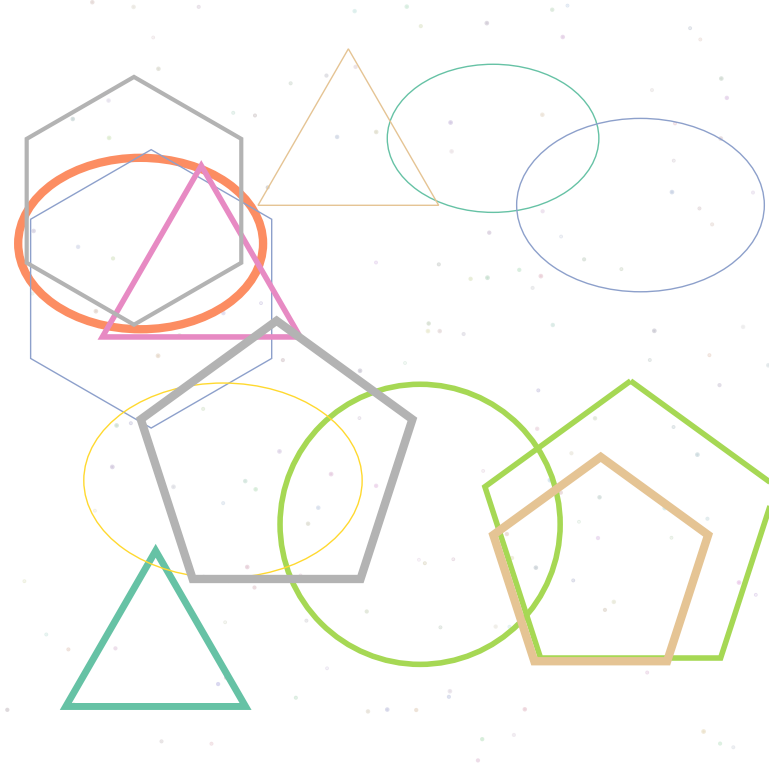[{"shape": "oval", "thickness": 0.5, "radius": 0.69, "center": [0.64, 0.82]}, {"shape": "triangle", "thickness": 2.5, "radius": 0.67, "center": [0.202, 0.15]}, {"shape": "oval", "thickness": 3, "radius": 0.8, "center": [0.183, 0.684]}, {"shape": "oval", "thickness": 0.5, "radius": 0.8, "center": [0.832, 0.734]}, {"shape": "hexagon", "thickness": 0.5, "radius": 0.9, "center": [0.196, 0.625]}, {"shape": "triangle", "thickness": 2, "radius": 0.74, "center": [0.261, 0.637]}, {"shape": "pentagon", "thickness": 2, "radius": 0.99, "center": [0.819, 0.306]}, {"shape": "circle", "thickness": 2, "radius": 0.91, "center": [0.546, 0.319]}, {"shape": "oval", "thickness": 0.5, "radius": 0.9, "center": [0.29, 0.376]}, {"shape": "triangle", "thickness": 0.5, "radius": 0.68, "center": [0.452, 0.801]}, {"shape": "pentagon", "thickness": 3, "radius": 0.73, "center": [0.78, 0.26]}, {"shape": "pentagon", "thickness": 3, "radius": 0.93, "center": [0.359, 0.398]}, {"shape": "hexagon", "thickness": 1.5, "radius": 0.8, "center": [0.174, 0.739]}]